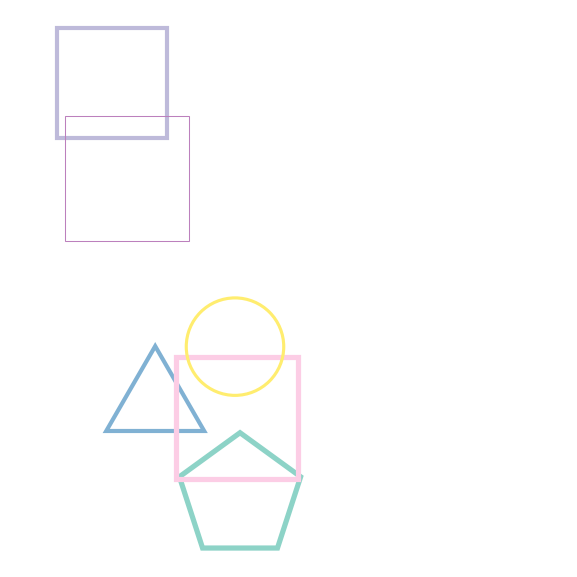[{"shape": "pentagon", "thickness": 2.5, "radius": 0.55, "center": [0.416, 0.139]}, {"shape": "square", "thickness": 2, "radius": 0.48, "center": [0.193, 0.855]}, {"shape": "triangle", "thickness": 2, "radius": 0.49, "center": [0.269, 0.302]}, {"shape": "square", "thickness": 2.5, "radius": 0.53, "center": [0.41, 0.275]}, {"shape": "square", "thickness": 0.5, "radius": 0.54, "center": [0.22, 0.69]}, {"shape": "circle", "thickness": 1.5, "radius": 0.42, "center": [0.407, 0.399]}]